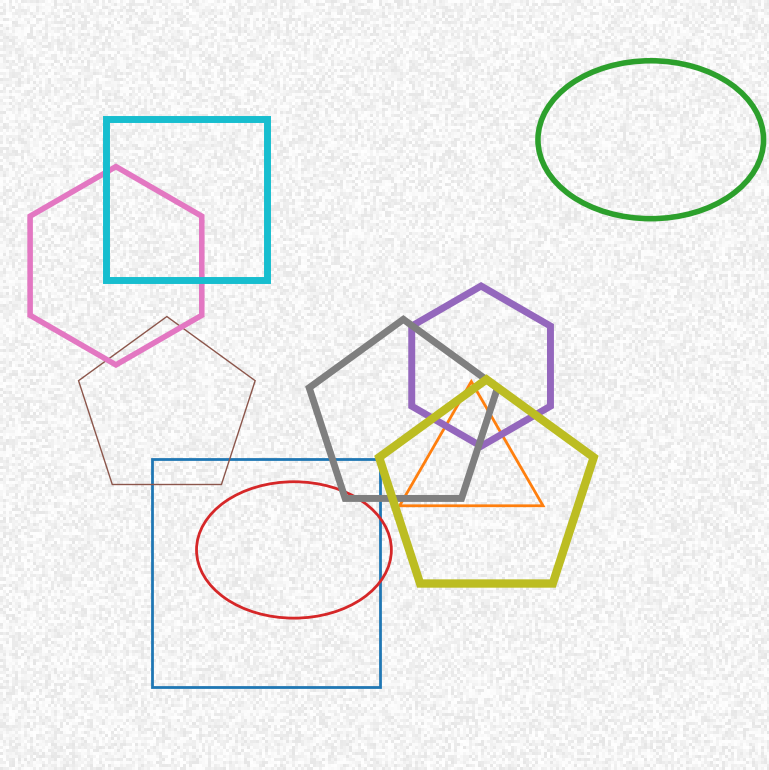[{"shape": "square", "thickness": 1, "radius": 0.74, "center": [0.346, 0.255]}, {"shape": "triangle", "thickness": 1, "radius": 0.54, "center": [0.612, 0.397]}, {"shape": "oval", "thickness": 2, "radius": 0.73, "center": [0.845, 0.819]}, {"shape": "oval", "thickness": 1, "radius": 0.63, "center": [0.382, 0.286]}, {"shape": "hexagon", "thickness": 2.5, "radius": 0.52, "center": [0.625, 0.525]}, {"shape": "pentagon", "thickness": 0.5, "radius": 0.6, "center": [0.217, 0.468]}, {"shape": "hexagon", "thickness": 2, "radius": 0.64, "center": [0.151, 0.655]}, {"shape": "pentagon", "thickness": 2.5, "radius": 0.64, "center": [0.524, 0.457]}, {"shape": "pentagon", "thickness": 3, "radius": 0.73, "center": [0.632, 0.361]}, {"shape": "square", "thickness": 2.5, "radius": 0.52, "center": [0.243, 0.741]}]